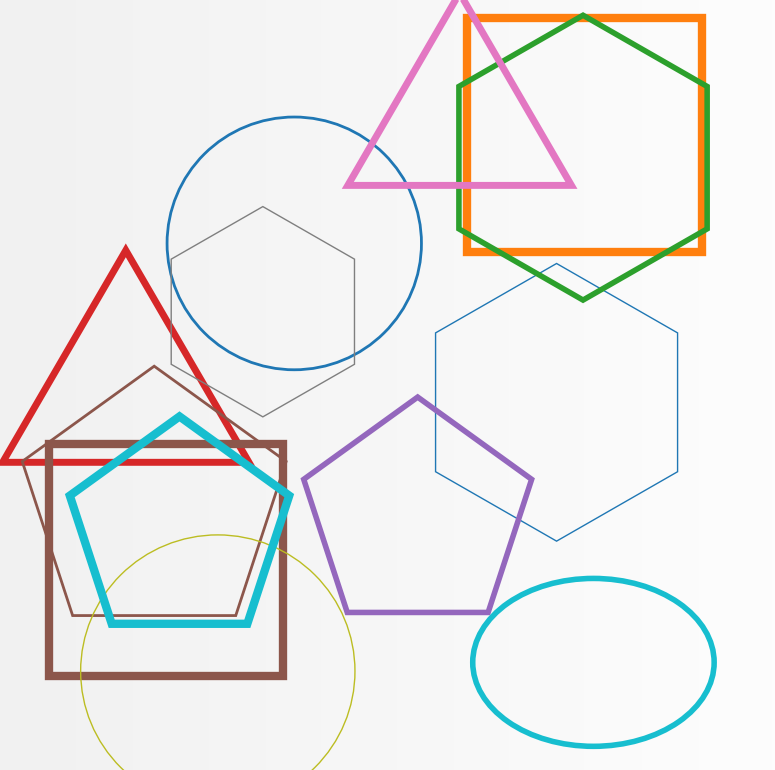[{"shape": "circle", "thickness": 1, "radius": 0.82, "center": [0.38, 0.684]}, {"shape": "hexagon", "thickness": 0.5, "radius": 0.9, "center": [0.718, 0.478]}, {"shape": "square", "thickness": 3, "radius": 0.76, "center": [0.754, 0.825]}, {"shape": "hexagon", "thickness": 2, "radius": 0.92, "center": [0.752, 0.795]}, {"shape": "triangle", "thickness": 2.5, "radius": 0.92, "center": [0.162, 0.491]}, {"shape": "pentagon", "thickness": 2, "radius": 0.77, "center": [0.539, 0.33]}, {"shape": "pentagon", "thickness": 1, "radius": 0.9, "center": [0.199, 0.345]}, {"shape": "square", "thickness": 3, "radius": 0.75, "center": [0.214, 0.272]}, {"shape": "triangle", "thickness": 2.5, "radius": 0.83, "center": [0.593, 0.843]}, {"shape": "hexagon", "thickness": 0.5, "radius": 0.68, "center": [0.339, 0.595]}, {"shape": "circle", "thickness": 0.5, "radius": 0.88, "center": [0.281, 0.128]}, {"shape": "oval", "thickness": 2, "radius": 0.78, "center": [0.766, 0.14]}, {"shape": "pentagon", "thickness": 3, "radius": 0.74, "center": [0.232, 0.31]}]